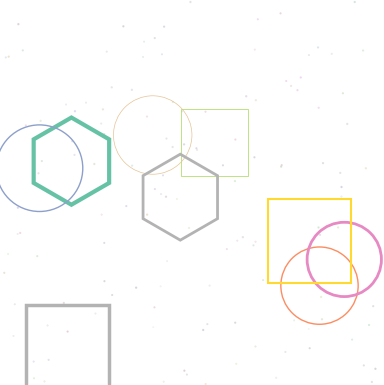[{"shape": "hexagon", "thickness": 3, "radius": 0.57, "center": [0.185, 0.581]}, {"shape": "circle", "thickness": 1, "radius": 0.5, "center": [0.83, 0.258]}, {"shape": "circle", "thickness": 1, "radius": 0.56, "center": [0.103, 0.563]}, {"shape": "circle", "thickness": 2, "radius": 0.48, "center": [0.894, 0.326]}, {"shape": "square", "thickness": 0.5, "radius": 0.44, "center": [0.558, 0.631]}, {"shape": "square", "thickness": 1.5, "radius": 0.54, "center": [0.804, 0.375]}, {"shape": "circle", "thickness": 0.5, "radius": 0.51, "center": [0.397, 0.649]}, {"shape": "square", "thickness": 2.5, "radius": 0.54, "center": [0.175, 0.1]}, {"shape": "hexagon", "thickness": 2, "radius": 0.56, "center": [0.468, 0.488]}]